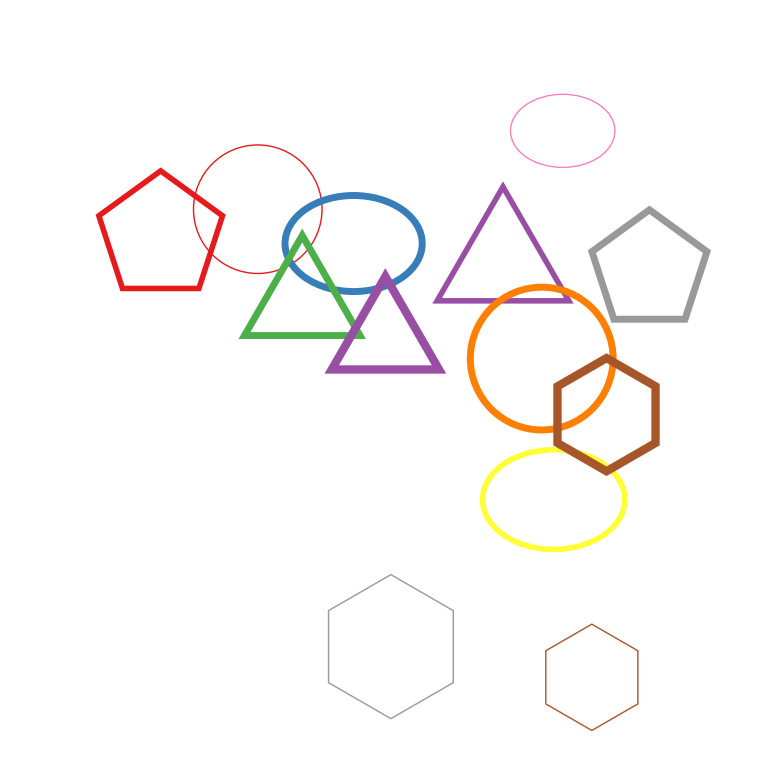[{"shape": "pentagon", "thickness": 2, "radius": 0.42, "center": [0.209, 0.694]}, {"shape": "circle", "thickness": 0.5, "radius": 0.42, "center": [0.335, 0.728]}, {"shape": "oval", "thickness": 2.5, "radius": 0.45, "center": [0.459, 0.684]}, {"shape": "triangle", "thickness": 2.5, "radius": 0.43, "center": [0.393, 0.608]}, {"shape": "triangle", "thickness": 2, "radius": 0.49, "center": [0.653, 0.659]}, {"shape": "triangle", "thickness": 3, "radius": 0.4, "center": [0.5, 0.56]}, {"shape": "circle", "thickness": 2.5, "radius": 0.46, "center": [0.704, 0.534]}, {"shape": "oval", "thickness": 2, "radius": 0.46, "center": [0.719, 0.351]}, {"shape": "hexagon", "thickness": 3, "radius": 0.37, "center": [0.788, 0.461]}, {"shape": "hexagon", "thickness": 0.5, "radius": 0.35, "center": [0.769, 0.12]}, {"shape": "oval", "thickness": 0.5, "radius": 0.34, "center": [0.731, 0.83]}, {"shape": "pentagon", "thickness": 2.5, "radius": 0.39, "center": [0.843, 0.649]}, {"shape": "hexagon", "thickness": 0.5, "radius": 0.47, "center": [0.508, 0.16]}]